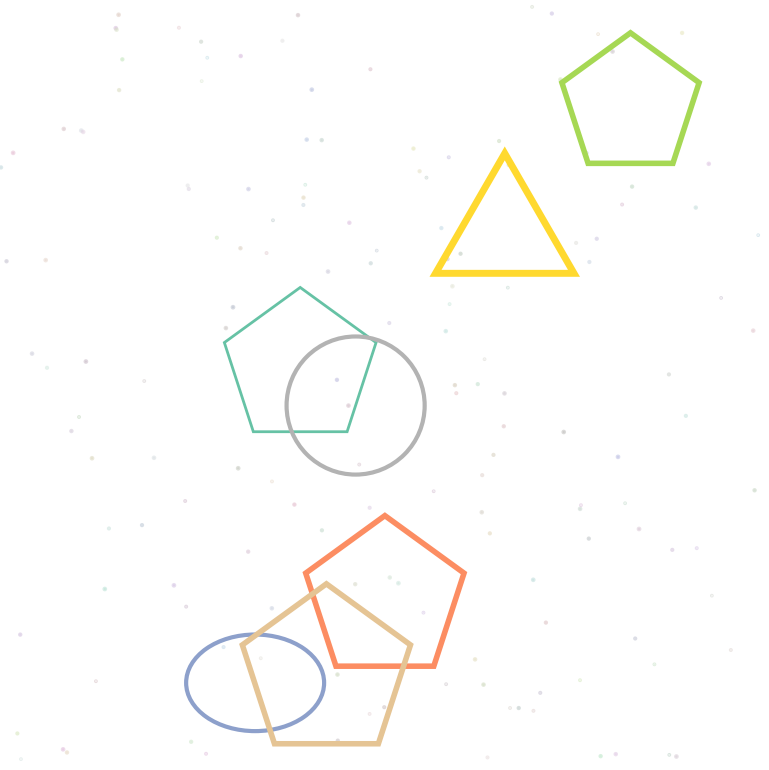[{"shape": "pentagon", "thickness": 1, "radius": 0.52, "center": [0.39, 0.523]}, {"shape": "pentagon", "thickness": 2, "radius": 0.54, "center": [0.5, 0.222]}, {"shape": "oval", "thickness": 1.5, "radius": 0.45, "center": [0.331, 0.113]}, {"shape": "pentagon", "thickness": 2, "radius": 0.47, "center": [0.819, 0.864]}, {"shape": "triangle", "thickness": 2.5, "radius": 0.52, "center": [0.656, 0.697]}, {"shape": "pentagon", "thickness": 2, "radius": 0.57, "center": [0.424, 0.127]}, {"shape": "circle", "thickness": 1.5, "radius": 0.45, "center": [0.462, 0.473]}]